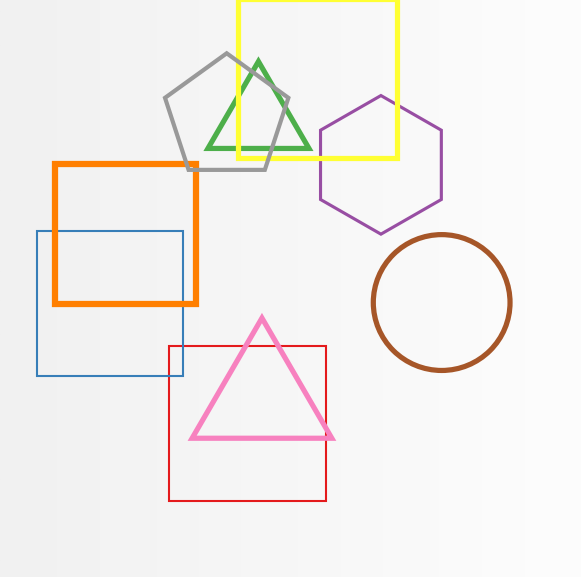[{"shape": "square", "thickness": 1, "radius": 0.68, "center": [0.426, 0.266]}, {"shape": "square", "thickness": 1, "radius": 0.63, "center": [0.19, 0.474]}, {"shape": "triangle", "thickness": 2.5, "radius": 0.5, "center": [0.445, 0.792]}, {"shape": "hexagon", "thickness": 1.5, "radius": 0.6, "center": [0.655, 0.714]}, {"shape": "square", "thickness": 3, "radius": 0.61, "center": [0.216, 0.595]}, {"shape": "square", "thickness": 2.5, "radius": 0.68, "center": [0.547, 0.863]}, {"shape": "circle", "thickness": 2.5, "radius": 0.59, "center": [0.76, 0.475]}, {"shape": "triangle", "thickness": 2.5, "radius": 0.69, "center": [0.451, 0.31]}, {"shape": "pentagon", "thickness": 2, "radius": 0.56, "center": [0.39, 0.795]}]